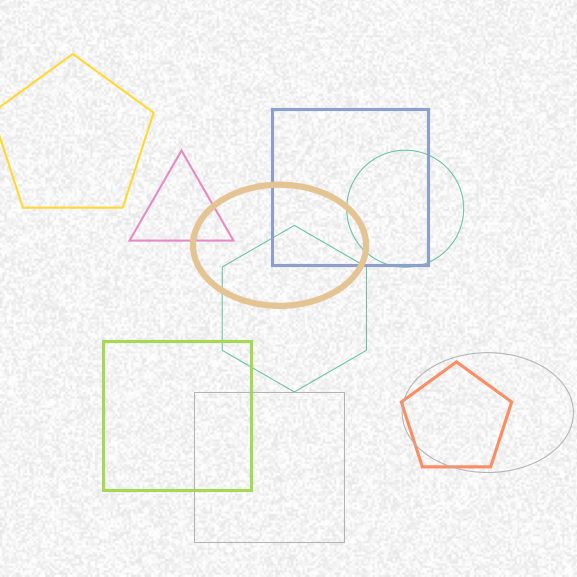[{"shape": "circle", "thickness": 0.5, "radius": 0.51, "center": [0.702, 0.638]}, {"shape": "hexagon", "thickness": 0.5, "radius": 0.72, "center": [0.51, 0.465]}, {"shape": "pentagon", "thickness": 1.5, "radius": 0.5, "center": [0.791, 0.272]}, {"shape": "square", "thickness": 1.5, "radius": 0.68, "center": [0.606, 0.676]}, {"shape": "triangle", "thickness": 1, "radius": 0.52, "center": [0.314, 0.634]}, {"shape": "square", "thickness": 1.5, "radius": 0.64, "center": [0.307, 0.28]}, {"shape": "pentagon", "thickness": 1, "radius": 0.74, "center": [0.126, 0.759]}, {"shape": "oval", "thickness": 3, "radius": 0.75, "center": [0.484, 0.574]}, {"shape": "square", "thickness": 0.5, "radius": 0.65, "center": [0.466, 0.191]}, {"shape": "oval", "thickness": 0.5, "radius": 0.74, "center": [0.845, 0.285]}]